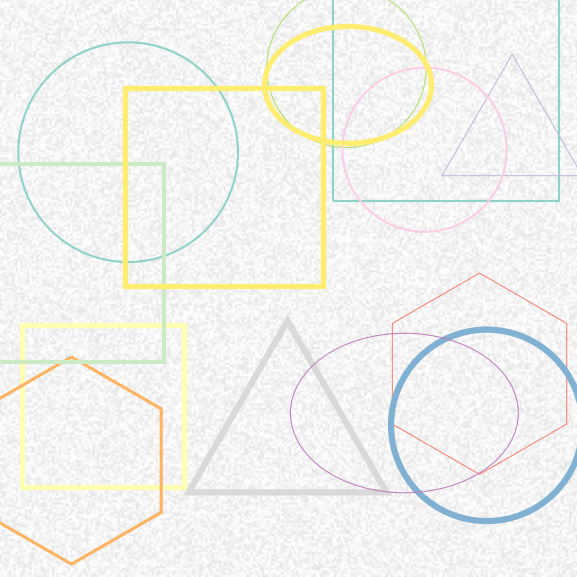[{"shape": "square", "thickness": 1, "radius": 0.98, "center": [0.772, 0.847]}, {"shape": "circle", "thickness": 1, "radius": 0.95, "center": [0.222, 0.736]}, {"shape": "square", "thickness": 2.5, "radius": 0.7, "center": [0.179, 0.297]}, {"shape": "triangle", "thickness": 0.5, "radius": 0.7, "center": [0.887, 0.765]}, {"shape": "hexagon", "thickness": 0.5, "radius": 0.87, "center": [0.83, 0.352]}, {"shape": "circle", "thickness": 3, "radius": 0.83, "center": [0.843, 0.263]}, {"shape": "hexagon", "thickness": 1.5, "radius": 0.9, "center": [0.124, 0.202]}, {"shape": "circle", "thickness": 0.5, "radius": 0.69, "center": [0.6, 0.882]}, {"shape": "circle", "thickness": 1, "radius": 0.71, "center": [0.735, 0.74]}, {"shape": "triangle", "thickness": 3, "radius": 0.99, "center": [0.498, 0.245]}, {"shape": "oval", "thickness": 0.5, "radius": 0.99, "center": [0.7, 0.284]}, {"shape": "square", "thickness": 2, "radius": 0.86, "center": [0.113, 0.544]}, {"shape": "square", "thickness": 2.5, "radius": 0.86, "center": [0.389, 0.675]}, {"shape": "oval", "thickness": 2.5, "radius": 0.72, "center": [0.603, 0.852]}]